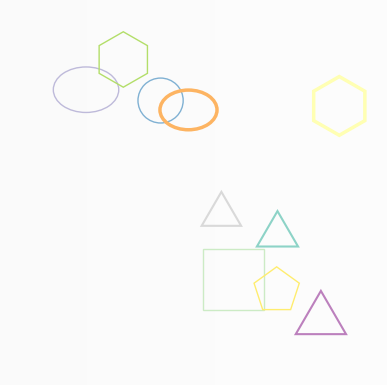[{"shape": "triangle", "thickness": 1.5, "radius": 0.31, "center": [0.716, 0.39]}, {"shape": "hexagon", "thickness": 2.5, "radius": 0.38, "center": [0.876, 0.725]}, {"shape": "oval", "thickness": 1, "radius": 0.42, "center": [0.222, 0.767]}, {"shape": "circle", "thickness": 1, "radius": 0.29, "center": [0.414, 0.739]}, {"shape": "oval", "thickness": 2.5, "radius": 0.37, "center": [0.486, 0.714]}, {"shape": "hexagon", "thickness": 1, "radius": 0.36, "center": [0.318, 0.845]}, {"shape": "triangle", "thickness": 1.5, "radius": 0.29, "center": [0.571, 0.443]}, {"shape": "triangle", "thickness": 1.5, "radius": 0.37, "center": [0.828, 0.17]}, {"shape": "square", "thickness": 1, "radius": 0.4, "center": [0.602, 0.274]}, {"shape": "pentagon", "thickness": 1, "radius": 0.31, "center": [0.714, 0.245]}]